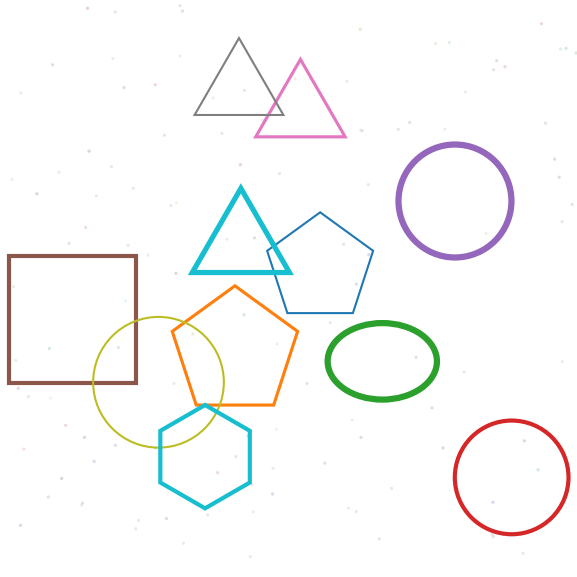[{"shape": "pentagon", "thickness": 1, "radius": 0.48, "center": [0.554, 0.535]}, {"shape": "pentagon", "thickness": 1.5, "radius": 0.57, "center": [0.407, 0.39]}, {"shape": "oval", "thickness": 3, "radius": 0.47, "center": [0.662, 0.373]}, {"shape": "circle", "thickness": 2, "radius": 0.49, "center": [0.886, 0.172]}, {"shape": "circle", "thickness": 3, "radius": 0.49, "center": [0.788, 0.651]}, {"shape": "square", "thickness": 2, "radius": 0.55, "center": [0.126, 0.446]}, {"shape": "triangle", "thickness": 1.5, "radius": 0.45, "center": [0.52, 0.807]}, {"shape": "triangle", "thickness": 1, "radius": 0.44, "center": [0.414, 0.844]}, {"shape": "circle", "thickness": 1, "radius": 0.57, "center": [0.274, 0.337]}, {"shape": "triangle", "thickness": 2.5, "radius": 0.49, "center": [0.417, 0.576]}, {"shape": "hexagon", "thickness": 2, "radius": 0.45, "center": [0.355, 0.208]}]